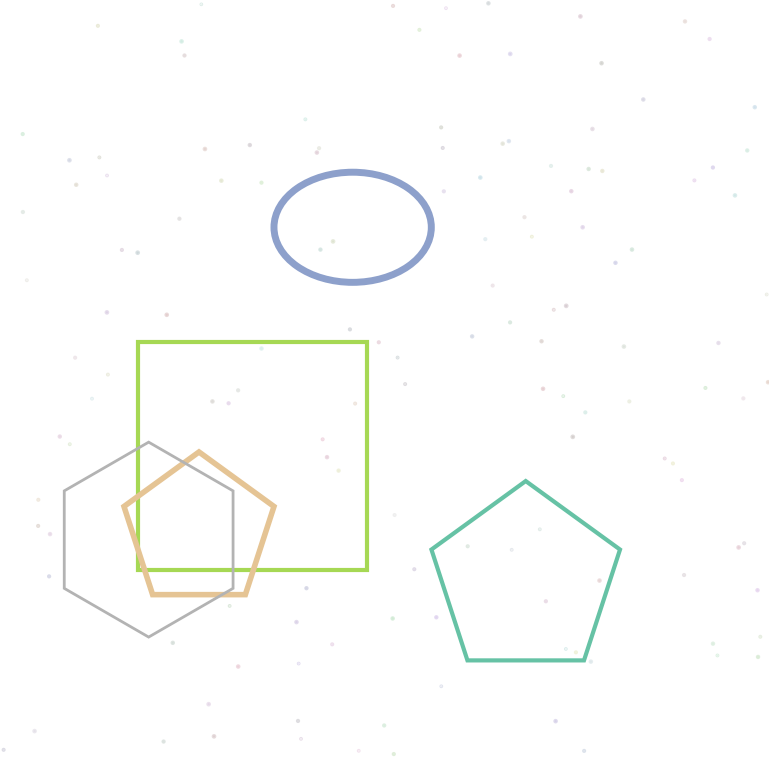[{"shape": "pentagon", "thickness": 1.5, "radius": 0.64, "center": [0.683, 0.247]}, {"shape": "oval", "thickness": 2.5, "radius": 0.51, "center": [0.458, 0.705]}, {"shape": "square", "thickness": 1.5, "radius": 0.74, "center": [0.328, 0.408]}, {"shape": "pentagon", "thickness": 2, "radius": 0.51, "center": [0.258, 0.311]}, {"shape": "hexagon", "thickness": 1, "radius": 0.63, "center": [0.193, 0.299]}]